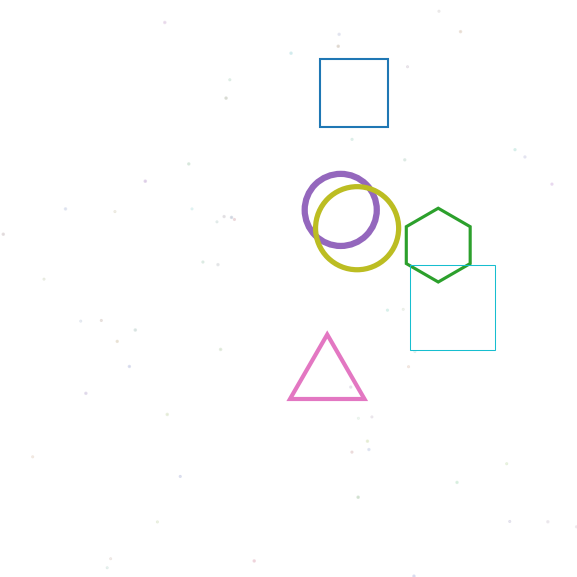[{"shape": "square", "thickness": 1, "radius": 0.29, "center": [0.613, 0.838]}, {"shape": "hexagon", "thickness": 1.5, "radius": 0.32, "center": [0.759, 0.575]}, {"shape": "circle", "thickness": 3, "radius": 0.31, "center": [0.59, 0.636]}, {"shape": "triangle", "thickness": 2, "radius": 0.37, "center": [0.567, 0.345]}, {"shape": "circle", "thickness": 2.5, "radius": 0.36, "center": [0.618, 0.604]}, {"shape": "square", "thickness": 0.5, "radius": 0.37, "center": [0.784, 0.467]}]